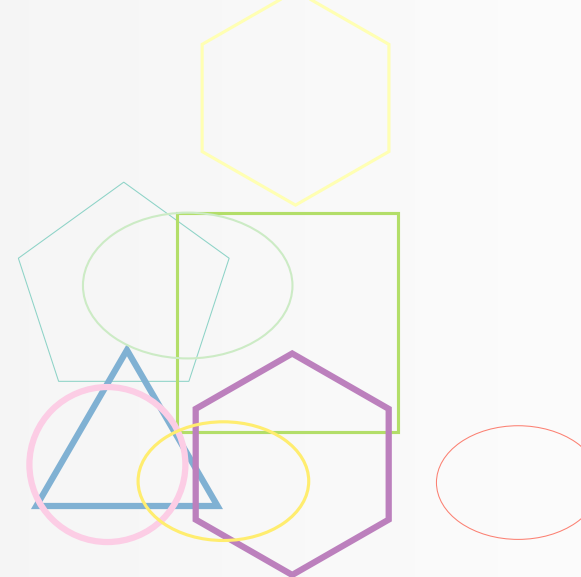[{"shape": "pentagon", "thickness": 0.5, "radius": 0.95, "center": [0.213, 0.493]}, {"shape": "hexagon", "thickness": 1.5, "radius": 0.93, "center": [0.508, 0.829]}, {"shape": "oval", "thickness": 0.5, "radius": 0.7, "center": [0.891, 0.164]}, {"shape": "triangle", "thickness": 3, "radius": 0.9, "center": [0.218, 0.213]}, {"shape": "square", "thickness": 1.5, "radius": 0.95, "center": [0.495, 0.441]}, {"shape": "circle", "thickness": 3, "radius": 0.67, "center": [0.185, 0.195]}, {"shape": "hexagon", "thickness": 3, "radius": 0.96, "center": [0.503, 0.195]}, {"shape": "oval", "thickness": 1, "radius": 0.9, "center": [0.323, 0.505]}, {"shape": "oval", "thickness": 1.5, "radius": 0.73, "center": [0.384, 0.166]}]